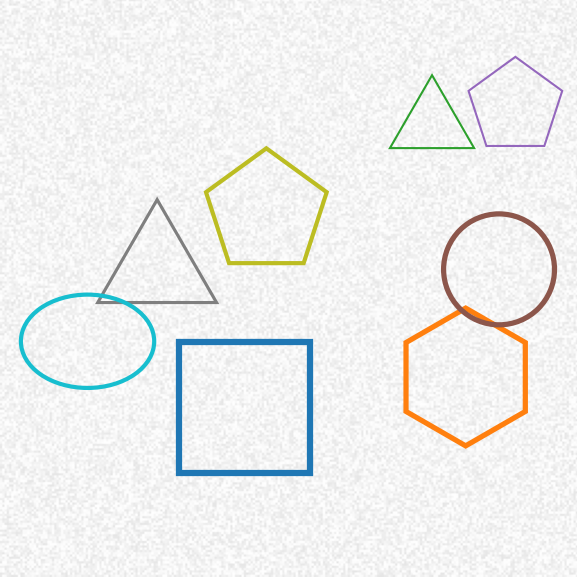[{"shape": "square", "thickness": 3, "radius": 0.56, "center": [0.424, 0.294]}, {"shape": "hexagon", "thickness": 2.5, "radius": 0.6, "center": [0.806, 0.346]}, {"shape": "triangle", "thickness": 1, "radius": 0.42, "center": [0.748, 0.785]}, {"shape": "pentagon", "thickness": 1, "radius": 0.43, "center": [0.892, 0.815]}, {"shape": "circle", "thickness": 2.5, "radius": 0.48, "center": [0.864, 0.533]}, {"shape": "triangle", "thickness": 1.5, "radius": 0.59, "center": [0.272, 0.535]}, {"shape": "pentagon", "thickness": 2, "radius": 0.55, "center": [0.461, 0.632]}, {"shape": "oval", "thickness": 2, "radius": 0.58, "center": [0.152, 0.408]}]